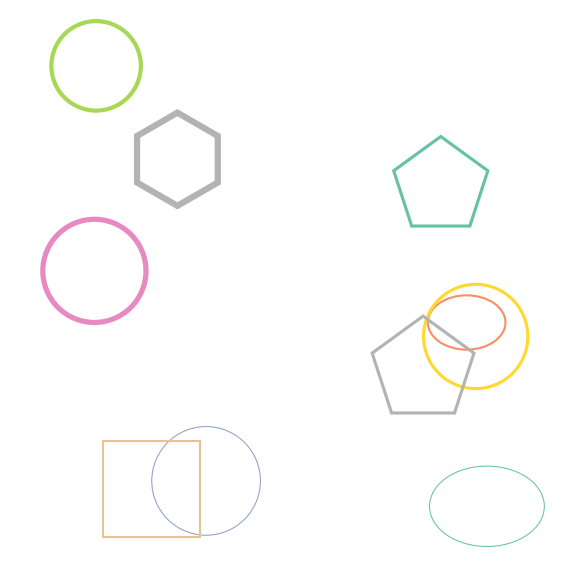[{"shape": "oval", "thickness": 0.5, "radius": 0.5, "center": [0.843, 0.122]}, {"shape": "pentagon", "thickness": 1.5, "radius": 0.43, "center": [0.763, 0.677]}, {"shape": "oval", "thickness": 1, "radius": 0.34, "center": [0.808, 0.441]}, {"shape": "circle", "thickness": 0.5, "radius": 0.47, "center": [0.357, 0.166]}, {"shape": "circle", "thickness": 2.5, "radius": 0.45, "center": [0.163, 0.53]}, {"shape": "circle", "thickness": 2, "radius": 0.39, "center": [0.166, 0.885]}, {"shape": "circle", "thickness": 1.5, "radius": 0.45, "center": [0.824, 0.417]}, {"shape": "square", "thickness": 1, "radius": 0.42, "center": [0.262, 0.153]}, {"shape": "hexagon", "thickness": 3, "radius": 0.4, "center": [0.307, 0.723]}, {"shape": "pentagon", "thickness": 1.5, "radius": 0.46, "center": [0.733, 0.359]}]